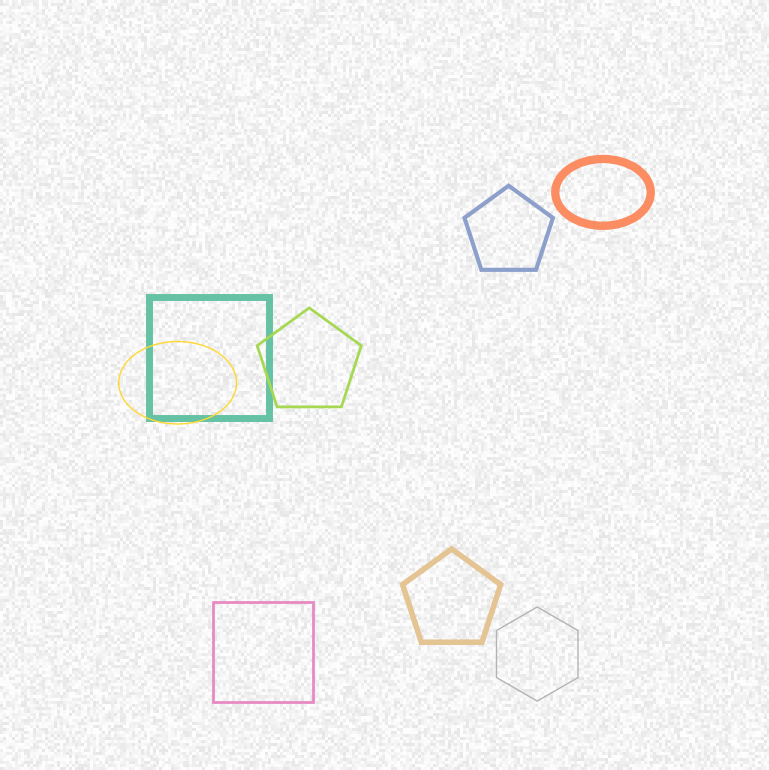[{"shape": "square", "thickness": 2.5, "radius": 0.39, "center": [0.271, 0.536]}, {"shape": "oval", "thickness": 3, "radius": 0.31, "center": [0.783, 0.75]}, {"shape": "pentagon", "thickness": 1.5, "radius": 0.3, "center": [0.661, 0.698]}, {"shape": "square", "thickness": 1, "radius": 0.33, "center": [0.341, 0.154]}, {"shape": "pentagon", "thickness": 1, "radius": 0.36, "center": [0.402, 0.529]}, {"shape": "oval", "thickness": 0.5, "radius": 0.38, "center": [0.231, 0.503]}, {"shape": "pentagon", "thickness": 2, "radius": 0.33, "center": [0.587, 0.22]}, {"shape": "hexagon", "thickness": 0.5, "radius": 0.31, "center": [0.698, 0.151]}]